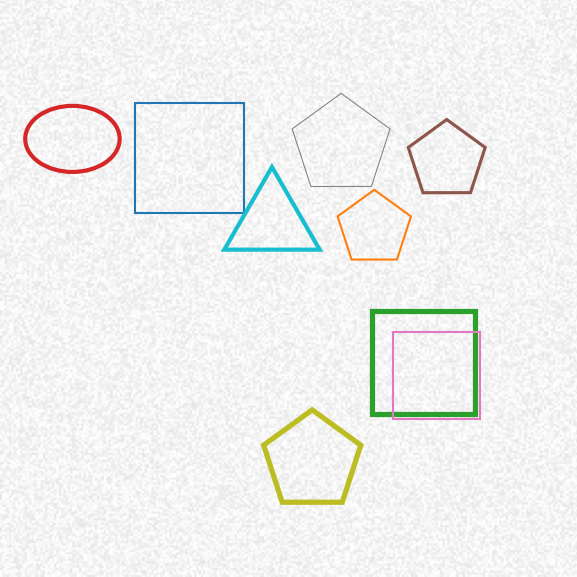[{"shape": "square", "thickness": 1, "radius": 0.47, "center": [0.328, 0.725]}, {"shape": "pentagon", "thickness": 1, "radius": 0.33, "center": [0.648, 0.604]}, {"shape": "square", "thickness": 2.5, "radius": 0.45, "center": [0.733, 0.371]}, {"shape": "oval", "thickness": 2, "radius": 0.41, "center": [0.125, 0.759]}, {"shape": "pentagon", "thickness": 1.5, "radius": 0.35, "center": [0.774, 0.722]}, {"shape": "square", "thickness": 1, "radius": 0.38, "center": [0.756, 0.35]}, {"shape": "pentagon", "thickness": 0.5, "radius": 0.45, "center": [0.591, 0.748]}, {"shape": "pentagon", "thickness": 2.5, "radius": 0.44, "center": [0.541, 0.201]}, {"shape": "triangle", "thickness": 2, "radius": 0.48, "center": [0.471, 0.615]}]